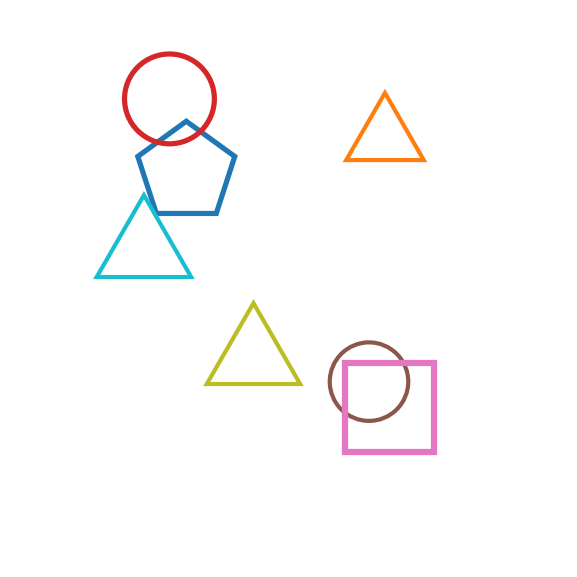[{"shape": "pentagon", "thickness": 2.5, "radius": 0.44, "center": [0.323, 0.701]}, {"shape": "triangle", "thickness": 2, "radius": 0.39, "center": [0.667, 0.761]}, {"shape": "circle", "thickness": 2.5, "radius": 0.39, "center": [0.293, 0.828]}, {"shape": "circle", "thickness": 2, "radius": 0.34, "center": [0.639, 0.338]}, {"shape": "square", "thickness": 3, "radius": 0.38, "center": [0.674, 0.293]}, {"shape": "triangle", "thickness": 2, "radius": 0.47, "center": [0.439, 0.381]}, {"shape": "triangle", "thickness": 2, "radius": 0.47, "center": [0.249, 0.567]}]